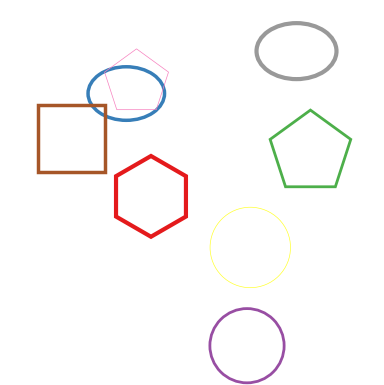[{"shape": "hexagon", "thickness": 3, "radius": 0.52, "center": [0.392, 0.49]}, {"shape": "oval", "thickness": 2.5, "radius": 0.5, "center": [0.328, 0.757]}, {"shape": "pentagon", "thickness": 2, "radius": 0.55, "center": [0.806, 0.604]}, {"shape": "circle", "thickness": 2, "radius": 0.48, "center": [0.642, 0.102]}, {"shape": "circle", "thickness": 0.5, "radius": 0.52, "center": [0.65, 0.357]}, {"shape": "square", "thickness": 2.5, "radius": 0.43, "center": [0.185, 0.64]}, {"shape": "pentagon", "thickness": 0.5, "radius": 0.44, "center": [0.355, 0.786]}, {"shape": "oval", "thickness": 3, "radius": 0.52, "center": [0.77, 0.867]}]